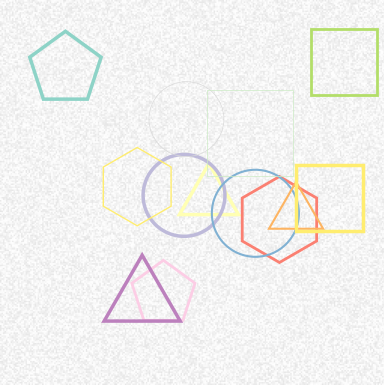[{"shape": "pentagon", "thickness": 2.5, "radius": 0.49, "center": [0.17, 0.821]}, {"shape": "triangle", "thickness": 2.5, "radius": 0.44, "center": [0.543, 0.487]}, {"shape": "circle", "thickness": 2.5, "radius": 0.53, "center": [0.478, 0.492]}, {"shape": "hexagon", "thickness": 2, "radius": 0.56, "center": [0.726, 0.43]}, {"shape": "circle", "thickness": 1.5, "radius": 0.57, "center": [0.663, 0.446]}, {"shape": "triangle", "thickness": 1.5, "radius": 0.41, "center": [0.769, 0.446]}, {"shape": "square", "thickness": 2, "radius": 0.43, "center": [0.894, 0.84]}, {"shape": "pentagon", "thickness": 2, "radius": 0.43, "center": [0.424, 0.238]}, {"shape": "circle", "thickness": 0.5, "radius": 0.49, "center": [0.484, 0.691]}, {"shape": "triangle", "thickness": 2.5, "radius": 0.57, "center": [0.369, 0.223]}, {"shape": "square", "thickness": 0.5, "radius": 0.56, "center": [0.649, 0.655]}, {"shape": "square", "thickness": 2.5, "radius": 0.43, "center": [0.856, 0.486]}, {"shape": "hexagon", "thickness": 1, "radius": 0.51, "center": [0.356, 0.515]}]